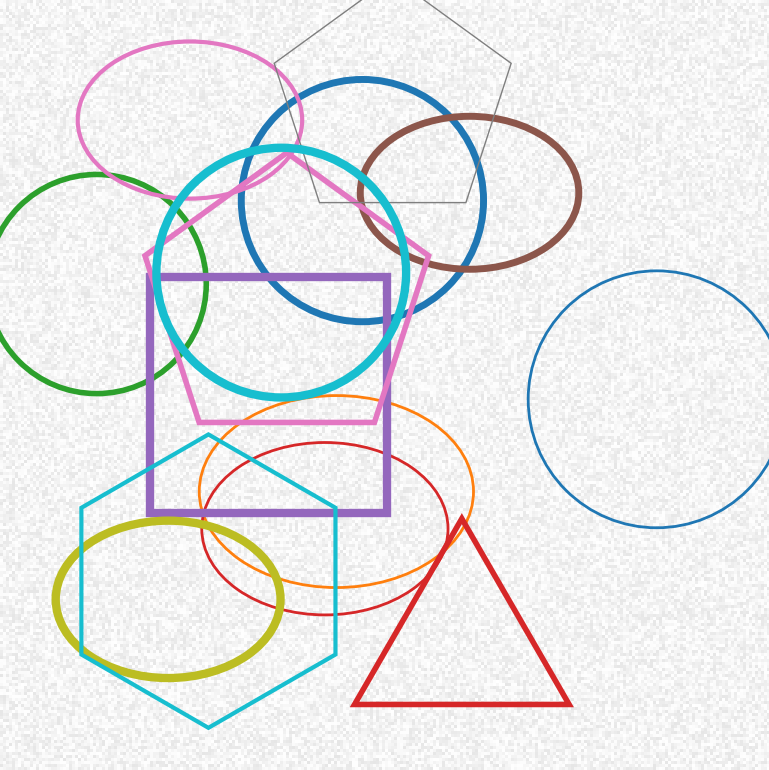[{"shape": "circle", "thickness": 2.5, "radius": 0.79, "center": [0.471, 0.739]}, {"shape": "circle", "thickness": 1, "radius": 0.83, "center": [0.853, 0.481]}, {"shape": "oval", "thickness": 1, "radius": 0.89, "center": [0.437, 0.362]}, {"shape": "circle", "thickness": 2, "radius": 0.71, "center": [0.126, 0.631]}, {"shape": "oval", "thickness": 1, "radius": 0.8, "center": [0.422, 0.313]}, {"shape": "triangle", "thickness": 2, "radius": 0.8, "center": [0.6, 0.166]}, {"shape": "square", "thickness": 3, "radius": 0.77, "center": [0.349, 0.487]}, {"shape": "oval", "thickness": 2.5, "radius": 0.71, "center": [0.61, 0.75]}, {"shape": "pentagon", "thickness": 2, "radius": 0.97, "center": [0.372, 0.608]}, {"shape": "oval", "thickness": 1.5, "radius": 0.73, "center": [0.247, 0.844]}, {"shape": "pentagon", "thickness": 0.5, "radius": 0.81, "center": [0.51, 0.868]}, {"shape": "oval", "thickness": 3, "radius": 0.73, "center": [0.218, 0.222]}, {"shape": "circle", "thickness": 3, "radius": 0.81, "center": [0.365, 0.646]}, {"shape": "hexagon", "thickness": 1.5, "radius": 0.95, "center": [0.271, 0.245]}]